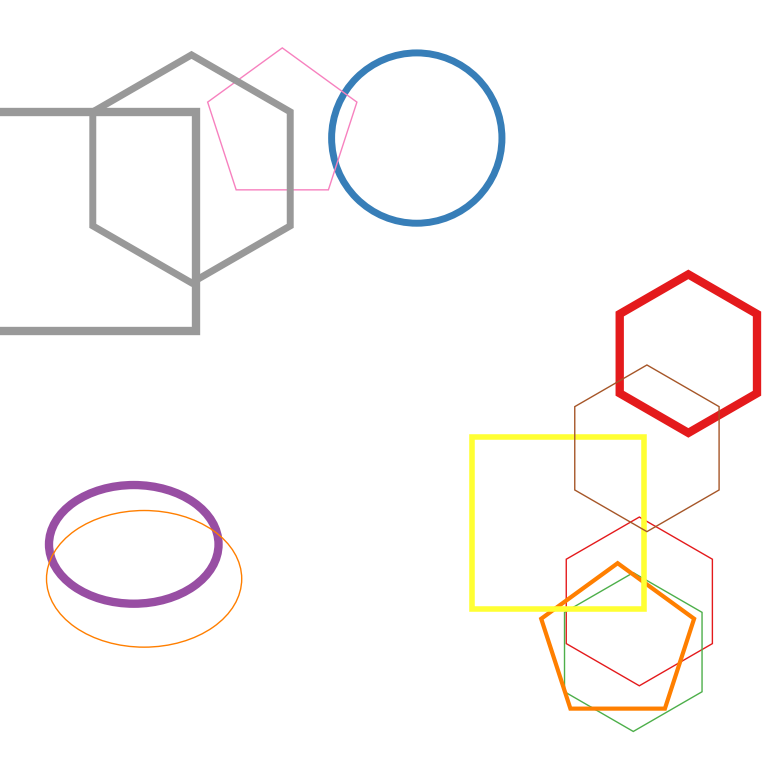[{"shape": "hexagon", "thickness": 3, "radius": 0.51, "center": [0.894, 0.541]}, {"shape": "hexagon", "thickness": 0.5, "radius": 0.55, "center": [0.83, 0.219]}, {"shape": "circle", "thickness": 2.5, "radius": 0.55, "center": [0.541, 0.821]}, {"shape": "hexagon", "thickness": 0.5, "radius": 0.52, "center": [0.822, 0.153]}, {"shape": "oval", "thickness": 3, "radius": 0.55, "center": [0.174, 0.293]}, {"shape": "oval", "thickness": 0.5, "radius": 0.63, "center": [0.187, 0.248]}, {"shape": "pentagon", "thickness": 1.5, "radius": 0.52, "center": [0.802, 0.164]}, {"shape": "square", "thickness": 2, "radius": 0.56, "center": [0.724, 0.321]}, {"shape": "hexagon", "thickness": 0.5, "radius": 0.54, "center": [0.84, 0.418]}, {"shape": "pentagon", "thickness": 0.5, "radius": 0.51, "center": [0.367, 0.836]}, {"shape": "square", "thickness": 3, "radius": 0.71, "center": [0.113, 0.713]}, {"shape": "hexagon", "thickness": 2.5, "radius": 0.74, "center": [0.249, 0.781]}]